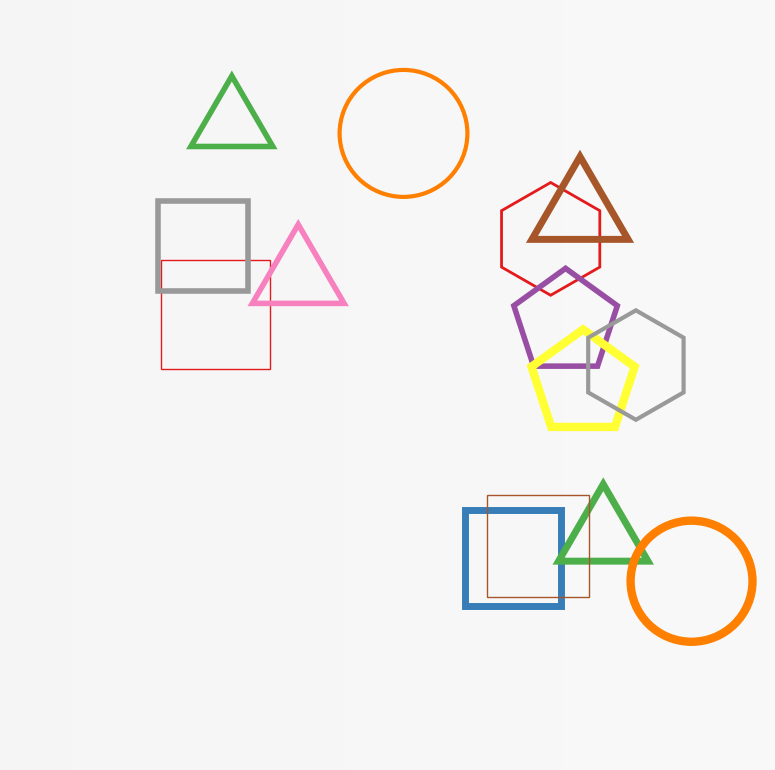[{"shape": "square", "thickness": 0.5, "radius": 0.35, "center": [0.278, 0.592]}, {"shape": "hexagon", "thickness": 1, "radius": 0.37, "center": [0.711, 0.69]}, {"shape": "square", "thickness": 2.5, "radius": 0.31, "center": [0.662, 0.276]}, {"shape": "triangle", "thickness": 2.5, "radius": 0.33, "center": [0.778, 0.305]}, {"shape": "triangle", "thickness": 2, "radius": 0.3, "center": [0.299, 0.84]}, {"shape": "pentagon", "thickness": 2, "radius": 0.35, "center": [0.73, 0.581]}, {"shape": "circle", "thickness": 3, "radius": 0.39, "center": [0.892, 0.245]}, {"shape": "circle", "thickness": 1.5, "radius": 0.41, "center": [0.521, 0.827]}, {"shape": "pentagon", "thickness": 3, "radius": 0.35, "center": [0.752, 0.502]}, {"shape": "square", "thickness": 0.5, "radius": 0.33, "center": [0.694, 0.291]}, {"shape": "triangle", "thickness": 2.5, "radius": 0.36, "center": [0.748, 0.725]}, {"shape": "triangle", "thickness": 2, "radius": 0.34, "center": [0.385, 0.64]}, {"shape": "square", "thickness": 2, "radius": 0.29, "center": [0.262, 0.68]}, {"shape": "hexagon", "thickness": 1.5, "radius": 0.36, "center": [0.82, 0.526]}]